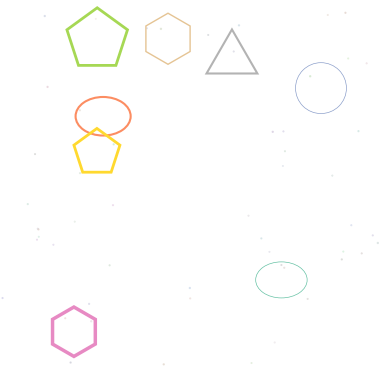[{"shape": "oval", "thickness": 0.5, "radius": 0.33, "center": [0.731, 0.273]}, {"shape": "oval", "thickness": 1.5, "radius": 0.36, "center": [0.268, 0.698]}, {"shape": "circle", "thickness": 0.5, "radius": 0.33, "center": [0.834, 0.771]}, {"shape": "hexagon", "thickness": 2.5, "radius": 0.32, "center": [0.192, 0.138]}, {"shape": "pentagon", "thickness": 2, "radius": 0.41, "center": [0.253, 0.897]}, {"shape": "pentagon", "thickness": 2, "radius": 0.31, "center": [0.252, 0.604]}, {"shape": "hexagon", "thickness": 1, "radius": 0.33, "center": [0.436, 0.899]}, {"shape": "triangle", "thickness": 1.5, "radius": 0.38, "center": [0.602, 0.847]}]